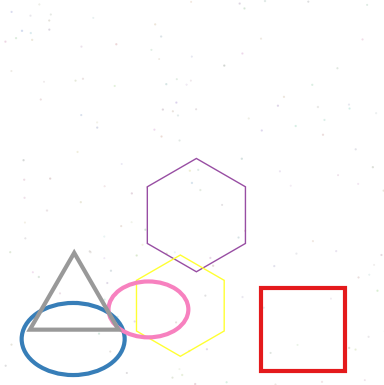[{"shape": "square", "thickness": 3, "radius": 0.54, "center": [0.786, 0.144]}, {"shape": "oval", "thickness": 3, "radius": 0.67, "center": [0.19, 0.119]}, {"shape": "hexagon", "thickness": 1, "radius": 0.74, "center": [0.51, 0.441]}, {"shape": "hexagon", "thickness": 1, "radius": 0.66, "center": [0.468, 0.206]}, {"shape": "oval", "thickness": 3, "radius": 0.52, "center": [0.386, 0.196]}, {"shape": "triangle", "thickness": 3, "radius": 0.66, "center": [0.193, 0.21]}]